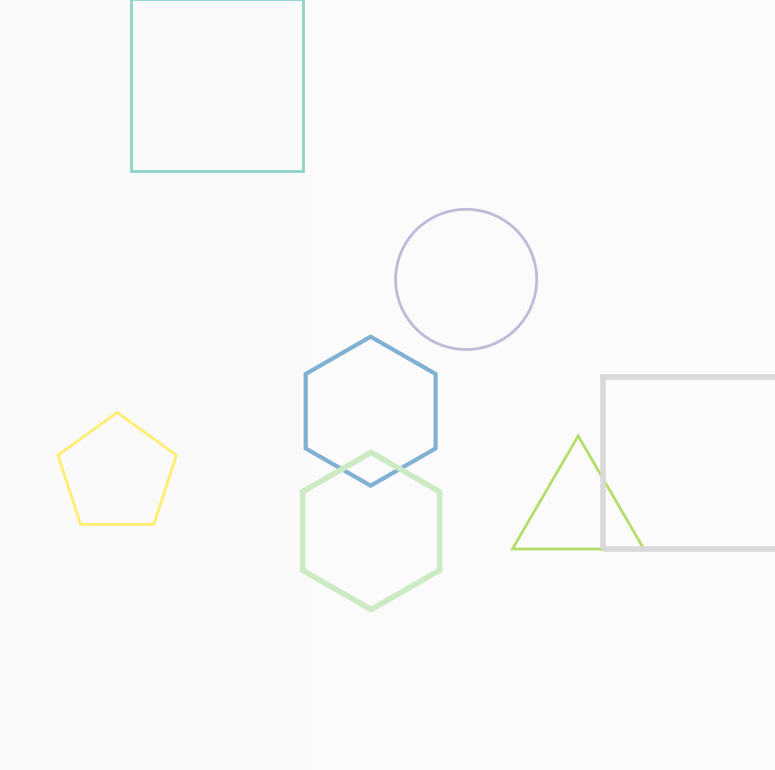[{"shape": "square", "thickness": 1, "radius": 0.56, "center": [0.28, 0.89]}, {"shape": "circle", "thickness": 1, "radius": 0.46, "center": [0.601, 0.637]}, {"shape": "hexagon", "thickness": 1.5, "radius": 0.48, "center": [0.478, 0.466]}, {"shape": "triangle", "thickness": 1, "radius": 0.49, "center": [0.746, 0.336]}, {"shape": "square", "thickness": 2, "radius": 0.56, "center": [0.89, 0.399]}, {"shape": "hexagon", "thickness": 2, "radius": 0.51, "center": [0.479, 0.31]}, {"shape": "pentagon", "thickness": 1, "radius": 0.4, "center": [0.151, 0.384]}]